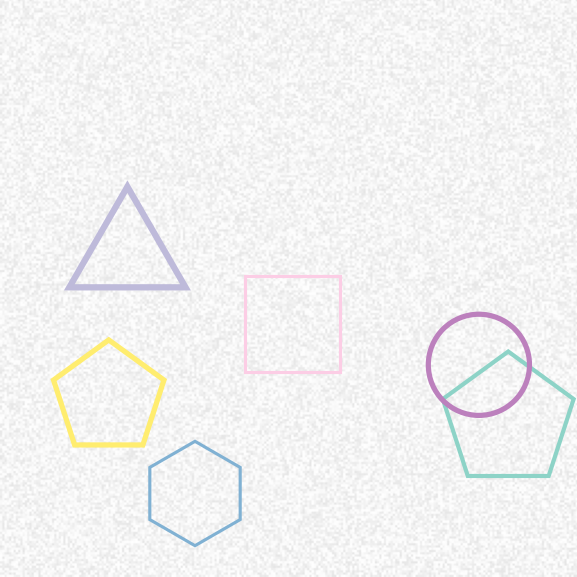[{"shape": "pentagon", "thickness": 2, "radius": 0.6, "center": [0.88, 0.271]}, {"shape": "triangle", "thickness": 3, "radius": 0.58, "center": [0.221, 0.56]}, {"shape": "hexagon", "thickness": 1.5, "radius": 0.45, "center": [0.338, 0.145]}, {"shape": "square", "thickness": 1.5, "radius": 0.41, "center": [0.506, 0.438]}, {"shape": "circle", "thickness": 2.5, "radius": 0.44, "center": [0.829, 0.367]}, {"shape": "pentagon", "thickness": 2.5, "radius": 0.5, "center": [0.188, 0.31]}]